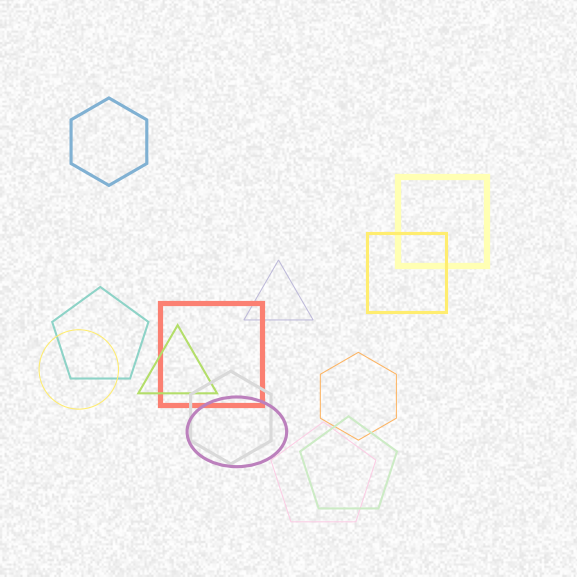[{"shape": "pentagon", "thickness": 1, "radius": 0.44, "center": [0.174, 0.415]}, {"shape": "square", "thickness": 3, "radius": 0.39, "center": [0.766, 0.615]}, {"shape": "triangle", "thickness": 0.5, "radius": 0.35, "center": [0.482, 0.48]}, {"shape": "square", "thickness": 2.5, "radius": 0.44, "center": [0.365, 0.387]}, {"shape": "hexagon", "thickness": 1.5, "radius": 0.38, "center": [0.189, 0.754]}, {"shape": "hexagon", "thickness": 0.5, "radius": 0.38, "center": [0.621, 0.313]}, {"shape": "triangle", "thickness": 1, "radius": 0.39, "center": [0.308, 0.357]}, {"shape": "pentagon", "thickness": 0.5, "radius": 0.48, "center": [0.56, 0.173]}, {"shape": "hexagon", "thickness": 1.5, "radius": 0.4, "center": [0.4, 0.276]}, {"shape": "oval", "thickness": 1.5, "radius": 0.43, "center": [0.41, 0.251]}, {"shape": "pentagon", "thickness": 1, "radius": 0.44, "center": [0.604, 0.19]}, {"shape": "square", "thickness": 1.5, "radius": 0.34, "center": [0.705, 0.527]}, {"shape": "circle", "thickness": 0.5, "radius": 0.34, "center": [0.136, 0.359]}]